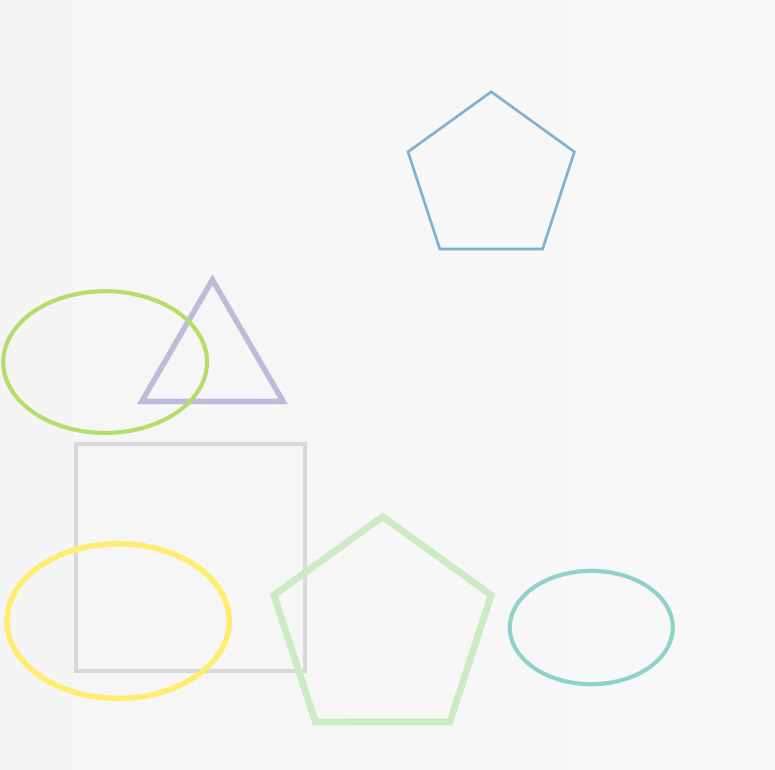[{"shape": "oval", "thickness": 1.5, "radius": 0.53, "center": [0.763, 0.185]}, {"shape": "triangle", "thickness": 2, "radius": 0.53, "center": [0.274, 0.531]}, {"shape": "pentagon", "thickness": 1, "radius": 0.56, "center": [0.634, 0.768]}, {"shape": "oval", "thickness": 1.5, "radius": 0.66, "center": [0.136, 0.53]}, {"shape": "square", "thickness": 1.5, "radius": 0.74, "center": [0.246, 0.276]}, {"shape": "pentagon", "thickness": 2.5, "radius": 0.74, "center": [0.494, 0.182]}, {"shape": "oval", "thickness": 2, "radius": 0.72, "center": [0.152, 0.193]}]